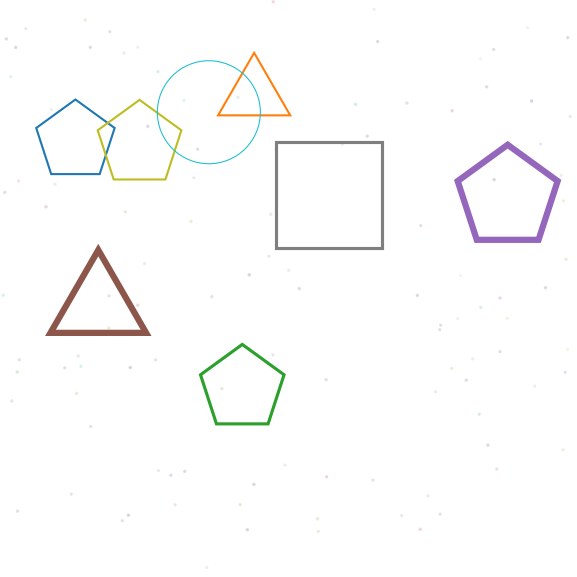[{"shape": "pentagon", "thickness": 1, "radius": 0.36, "center": [0.131, 0.755]}, {"shape": "triangle", "thickness": 1, "radius": 0.36, "center": [0.44, 0.835]}, {"shape": "pentagon", "thickness": 1.5, "radius": 0.38, "center": [0.42, 0.327]}, {"shape": "pentagon", "thickness": 3, "radius": 0.45, "center": [0.879, 0.657]}, {"shape": "triangle", "thickness": 3, "radius": 0.48, "center": [0.17, 0.471]}, {"shape": "square", "thickness": 1.5, "radius": 0.46, "center": [0.569, 0.662]}, {"shape": "pentagon", "thickness": 1, "radius": 0.38, "center": [0.242, 0.75]}, {"shape": "circle", "thickness": 0.5, "radius": 0.45, "center": [0.362, 0.805]}]